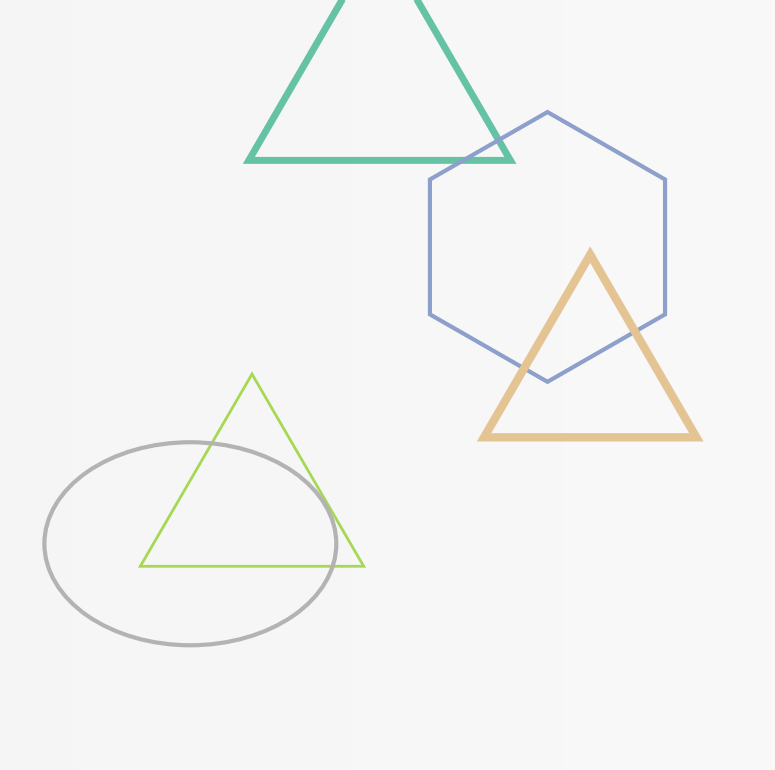[{"shape": "triangle", "thickness": 2.5, "radius": 0.97, "center": [0.49, 0.889]}, {"shape": "hexagon", "thickness": 1.5, "radius": 0.88, "center": [0.706, 0.679]}, {"shape": "triangle", "thickness": 1, "radius": 0.83, "center": [0.325, 0.348]}, {"shape": "triangle", "thickness": 3, "radius": 0.79, "center": [0.762, 0.511]}, {"shape": "oval", "thickness": 1.5, "radius": 0.94, "center": [0.246, 0.294]}]